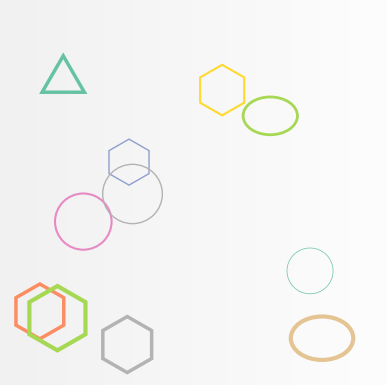[{"shape": "circle", "thickness": 0.5, "radius": 0.3, "center": [0.8, 0.296]}, {"shape": "triangle", "thickness": 2.5, "radius": 0.31, "center": [0.163, 0.792]}, {"shape": "hexagon", "thickness": 2.5, "radius": 0.36, "center": [0.103, 0.191]}, {"shape": "hexagon", "thickness": 1, "radius": 0.3, "center": [0.333, 0.579]}, {"shape": "circle", "thickness": 1.5, "radius": 0.36, "center": [0.215, 0.424]}, {"shape": "oval", "thickness": 2, "radius": 0.35, "center": [0.697, 0.699]}, {"shape": "hexagon", "thickness": 3, "radius": 0.42, "center": [0.148, 0.174]}, {"shape": "hexagon", "thickness": 1.5, "radius": 0.33, "center": [0.573, 0.766]}, {"shape": "oval", "thickness": 3, "radius": 0.4, "center": [0.831, 0.122]}, {"shape": "circle", "thickness": 1, "radius": 0.39, "center": [0.342, 0.496]}, {"shape": "hexagon", "thickness": 2.5, "radius": 0.36, "center": [0.328, 0.105]}]